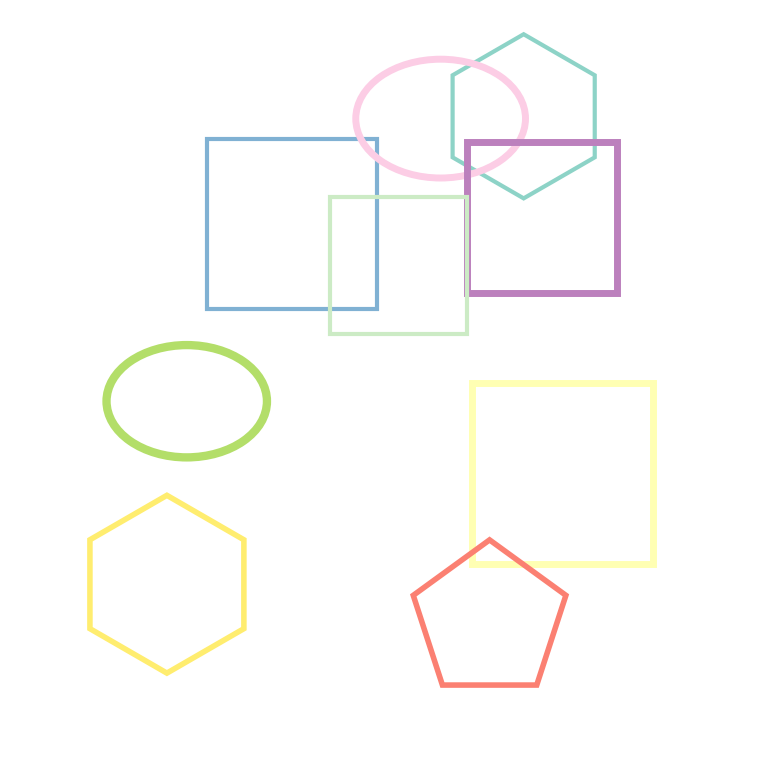[{"shape": "hexagon", "thickness": 1.5, "radius": 0.53, "center": [0.68, 0.849]}, {"shape": "square", "thickness": 2.5, "radius": 0.59, "center": [0.731, 0.385]}, {"shape": "pentagon", "thickness": 2, "radius": 0.52, "center": [0.636, 0.195]}, {"shape": "square", "thickness": 1.5, "radius": 0.55, "center": [0.379, 0.709]}, {"shape": "oval", "thickness": 3, "radius": 0.52, "center": [0.243, 0.479]}, {"shape": "oval", "thickness": 2.5, "radius": 0.55, "center": [0.572, 0.846]}, {"shape": "square", "thickness": 2.5, "radius": 0.49, "center": [0.704, 0.717]}, {"shape": "square", "thickness": 1.5, "radius": 0.44, "center": [0.517, 0.655]}, {"shape": "hexagon", "thickness": 2, "radius": 0.58, "center": [0.217, 0.241]}]